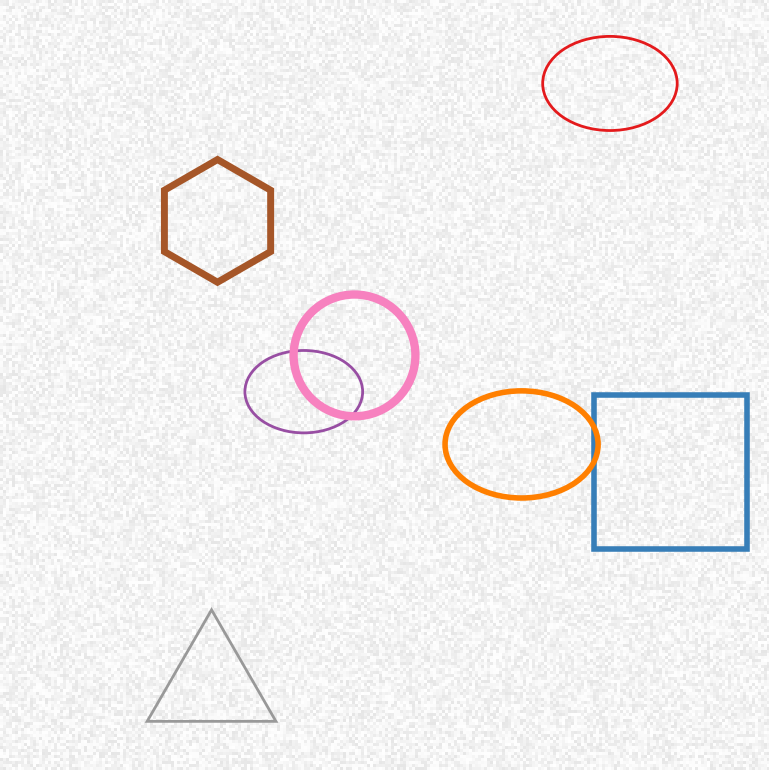[{"shape": "oval", "thickness": 1, "radius": 0.44, "center": [0.792, 0.892]}, {"shape": "square", "thickness": 2, "radius": 0.5, "center": [0.871, 0.387]}, {"shape": "oval", "thickness": 1, "radius": 0.38, "center": [0.395, 0.491]}, {"shape": "oval", "thickness": 2, "radius": 0.5, "center": [0.677, 0.423]}, {"shape": "hexagon", "thickness": 2.5, "radius": 0.4, "center": [0.283, 0.713]}, {"shape": "circle", "thickness": 3, "radius": 0.4, "center": [0.46, 0.538]}, {"shape": "triangle", "thickness": 1, "radius": 0.48, "center": [0.275, 0.111]}]